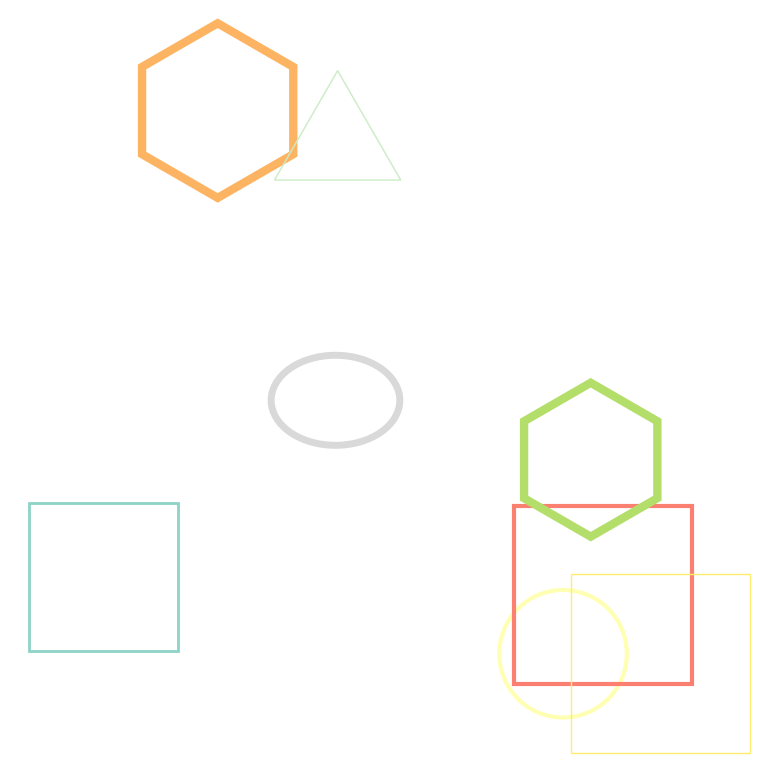[{"shape": "square", "thickness": 1, "radius": 0.48, "center": [0.134, 0.25]}, {"shape": "circle", "thickness": 1.5, "radius": 0.41, "center": [0.731, 0.151]}, {"shape": "square", "thickness": 1.5, "radius": 0.58, "center": [0.783, 0.227]}, {"shape": "hexagon", "thickness": 3, "radius": 0.57, "center": [0.283, 0.856]}, {"shape": "hexagon", "thickness": 3, "radius": 0.5, "center": [0.767, 0.403]}, {"shape": "oval", "thickness": 2.5, "radius": 0.42, "center": [0.436, 0.48]}, {"shape": "triangle", "thickness": 0.5, "radius": 0.47, "center": [0.438, 0.813]}, {"shape": "square", "thickness": 0.5, "radius": 0.58, "center": [0.858, 0.138]}]